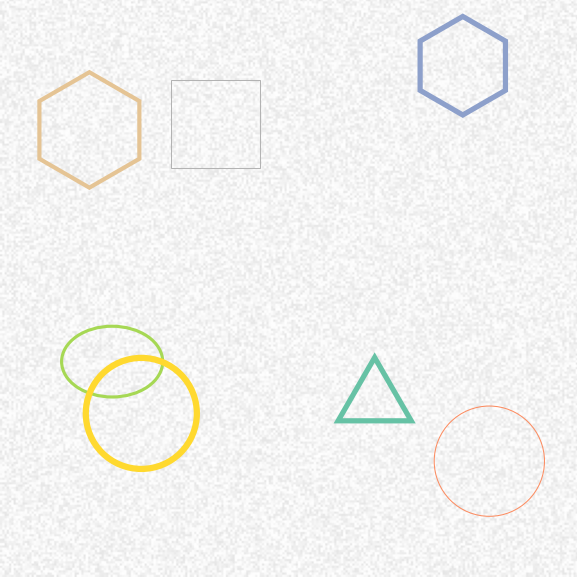[{"shape": "triangle", "thickness": 2.5, "radius": 0.37, "center": [0.649, 0.307]}, {"shape": "circle", "thickness": 0.5, "radius": 0.48, "center": [0.847, 0.201]}, {"shape": "hexagon", "thickness": 2.5, "radius": 0.43, "center": [0.801, 0.885]}, {"shape": "oval", "thickness": 1.5, "radius": 0.44, "center": [0.194, 0.373]}, {"shape": "circle", "thickness": 3, "radius": 0.48, "center": [0.245, 0.283]}, {"shape": "hexagon", "thickness": 2, "radius": 0.5, "center": [0.155, 0.774]}, {"shape": "square", "thickness": 0.5, "radius": 0.38, "center": [0.373, 0.785]}]